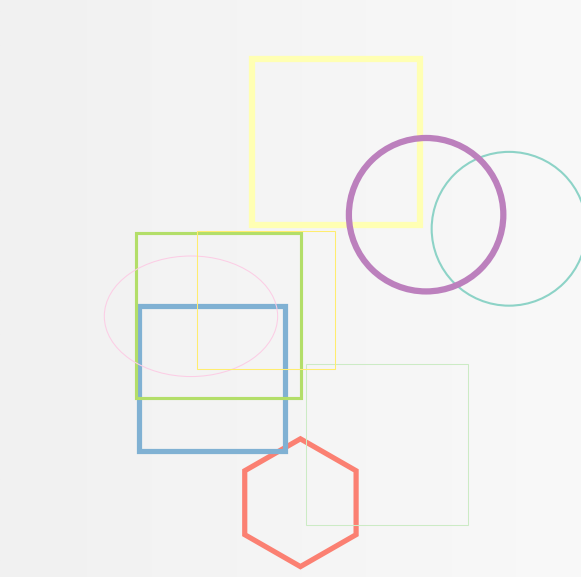[{"shape": "circle", "thickness": 1, "radius": 0.67, "center": [0.876, 0.603]}, {"shape": "square", "thickness": 3, "radius": 0.72, "center": [0.578, 0.754]}, {"shape": "hexagon", "thickness": 2.5, "radius": 0.55, "center": [0.517, 0.129]}, {"shape": "square", "thickness": 2.5, "radius": 0.63, "center": [0.365, 0.344]}, {"shape": "square", "thickness": 1.5, "radius": 0.71, "center": [0.376, 0.453]}, {"shape": "oval", "thickness": 0.5, "radius": 0.75, "center": [0.329, 0.451]}, {"shape": "circle", "thickness": 3, "radius": 0.66, "center": [0.733, 0.627]}, {"shape": "square", "thickness": 0.5, "radius": 0.7, "center": [0.666, 0.23]}, {"shape": "square", "thickness": 0.5, "radius": 0.59, "center": [0.458, 0.48]}]